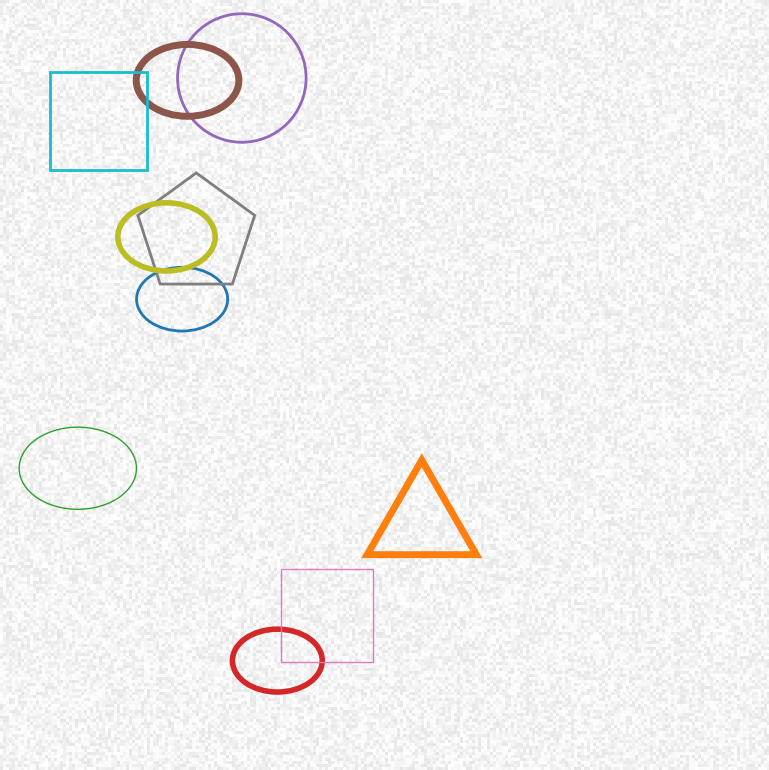[{"shape": "oval", "thickness": 1, "radius": 0.3, "center": [0.236, 0.611]}, {"shape": "triangle", "thickness": 2.5, "radius": 0.41, "center": [0.548, 0.321]}, {"shape": "oval", "thickness": 0.5, "radius": 0.38, "center": [0.101, 0.392]}, {"shape": "oval", "thickness": 2, "radius": 0.29, "center": [0.36, 0.142]}, {"shape": "circle", "thickness": 1, "radius": 0.42, "center": [0.314, 0.899]}, {"shape": "oval", "thickness": 2.5, "radius": 0.33, "center": [0.244, 0.896]}, {"shape": "square", "thickness": 0.5, "radius": 0.3, "center": [0.425, 0.201]}, {"shape": "pentagon", "thickness": 1, "radius": 0.4, "center": [0.255, 0.696]}, {"shape": "oval", "thickness": 2, "radius": 0.32, "center": [0.216, 0.692]}, {"shape": "square", "thickness": 1, "radius": 0.32, "center": [0.128, 0.843]}]